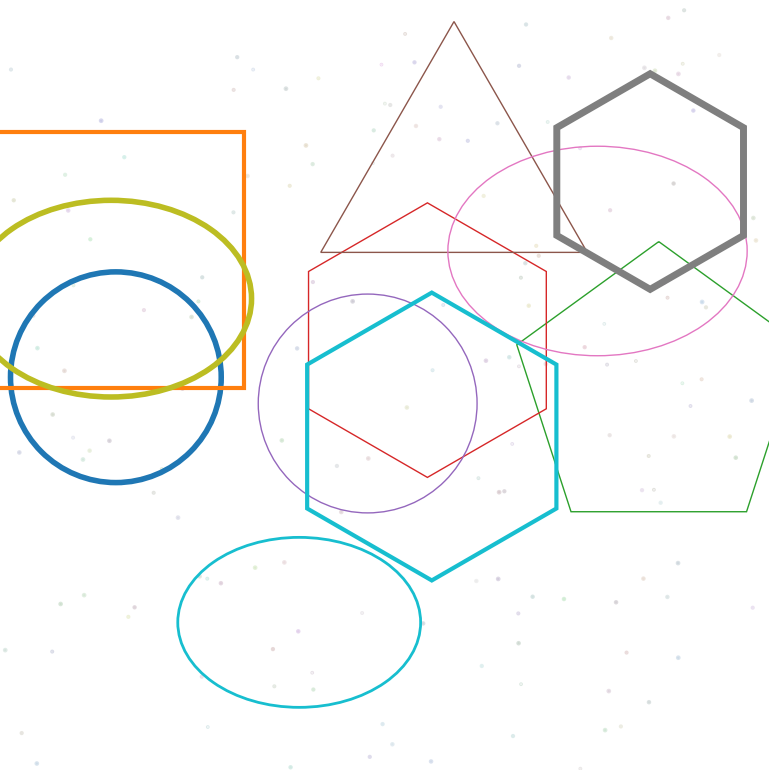[{"shape": "circle", "thickness": 2, "radius": 0.68, "center": [0.15, 0.51]}, {"shape": "square", "thickness": 1.5, "radius": 0.83, "center": [0.15, 0.662]}, {"shape": "pentagon", "thickness": 0.5, "radius": 0.97, "center": [0.856, 0.492]}, {"shape": "hexagon", "thickness": 0.5, "radius": 0.89, "center": [0.555, 0.558]}, {"shape": "circle", "thickness": 0.5, "radius": 0.71, "center": [0.477, 0.476]}, {"shape": "triangle", "thickness": 0.5, "radius": 1.0, "center": [0.59, 0.772]}, {"shape": "oval", "thickness": 0.5, "radius": 0.97, "center": [0.776, 0.674]}, {"shape": "hexagon", "thickness": 2.5, "radius": 0.7, "center": [0.844, 0.764]}, {"shape": "oval", "thickness": 2, "radius": 0.91, "center": [0.144, 0.612]}, {"shape": "oval", "thickness": 1, "radius": 0.79, "center": [0.389, 0.192]}, {"shape": "hexagon", "thickness": 1.5, "radius": 0.93, "center": [0.561, 0.433]}]